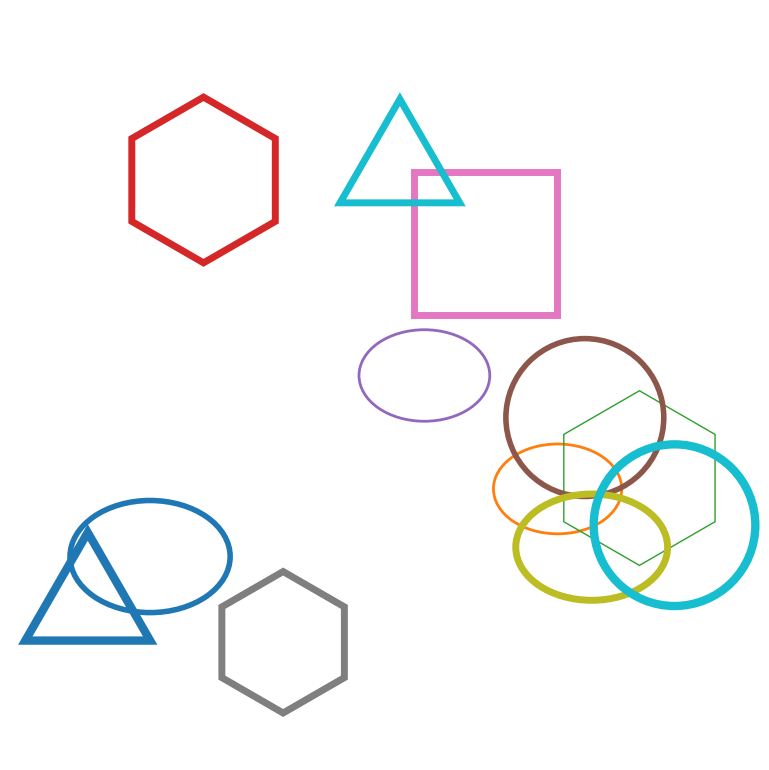[{"shape": "triangle", "thickness": 3, "radius": 0.47, "center": [0.114, 0.215]}, {"shape": "oval", "thickness": 2, "radius": 0.52, "center": [0.195, 0.277]}, {"shape": "oval", "thickness": 1, "radius": 0.42, "center": [0.724, 0.365]}, {"shape": "hexagon", "thickness": 0.5, "radius": 0.57, "center": [0.83, 0.379]}, {"shape": "hexagon", "thickness": 2.5, "radius": 0.54, "center": [0.264, 0.766]}, {"shape": "oval", "thickness": 1, "radius": 0.42, "center": [0.551, 0.512]}, {"shape": "circle", "thickness": 2, "radius": 0.51, "center": [0.76, 0.458]}, {"shape": "square", "thickness": 2.5, "radius": 0.47, "center": [0.631, 0.684]}, {"shape": "hexagon", "thickness": 2.5, "radius": 0.46, "center": [0.368, 0.166]}, {"shape": "oval", "thickness": 2.5, "radius": 0.49, "center": [0.768, 0.289]}, {"shape": "triangle", "thickness": 2.5, "radius": 0.45, "center": [0.519, 0.781]}, {"shape": "circle", "thickness": 3, "radius": 0.52, "center": [0.876, 0.318]}]